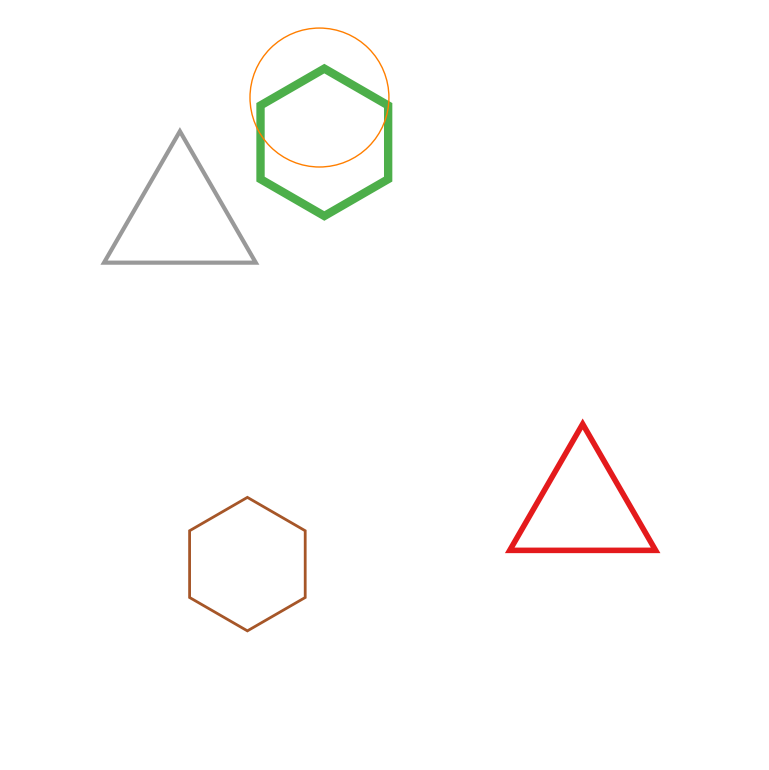[{"shape": "triangle", "thickness": 2, "radius": 0.55, "center": [0.757, 0.34]}, {"shape": "hexagon", "thickness": 3, "radius": 0.48, "center": [0.421, 0.815]}, {"shape": "circle", "thickness": 0.5, "radius": 0.45, "center": [0.415, 0.873]}, {"shape": "hexagon", "thickness": 1, "radius": 0.43, "center": [0.321, 0.267]}, {"shape": "triangle", "thickness": 1.5, "radius": 0.57, "center": [0.234, 0.716]}]